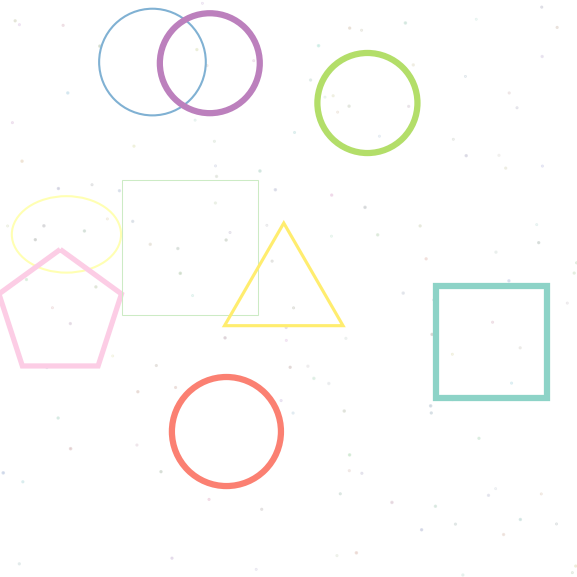[{"shape": "square", "thickness": 3, "radius": 0.48, "center": [0.851, 0.407]}, {"shape": "oval", "thickness": 1, "radius": 0.47, "center": [0.115, 0.593]}, {"shape": "circle", "thickness": 3, "radius": 0.47, "center": [0.392, 0.252]}, {"shape": "circle", "thickness": 1, "radius": 0.46, "center": [0.264, 0.892]}, {"shape": "circle", "thickness": 3, "radius": 0.43, "center": [0.636, 0.821]}, {"shape": "pentagon", "thickness": 2.5, "radius": 0.56, "center": [0.104, 0.456]}, {"shape": "circle", "thickness": 3, "radius": 0.43, "center": [0.363, 0.89]}, {"shape": "square", "thickness": 0.5, "radius": 0.59, "center": [0.329, 0.571]}, {"shape": "triangle", "thickness": 1.5, "radius": 0.59, "center": [0.491, 0.494]}]